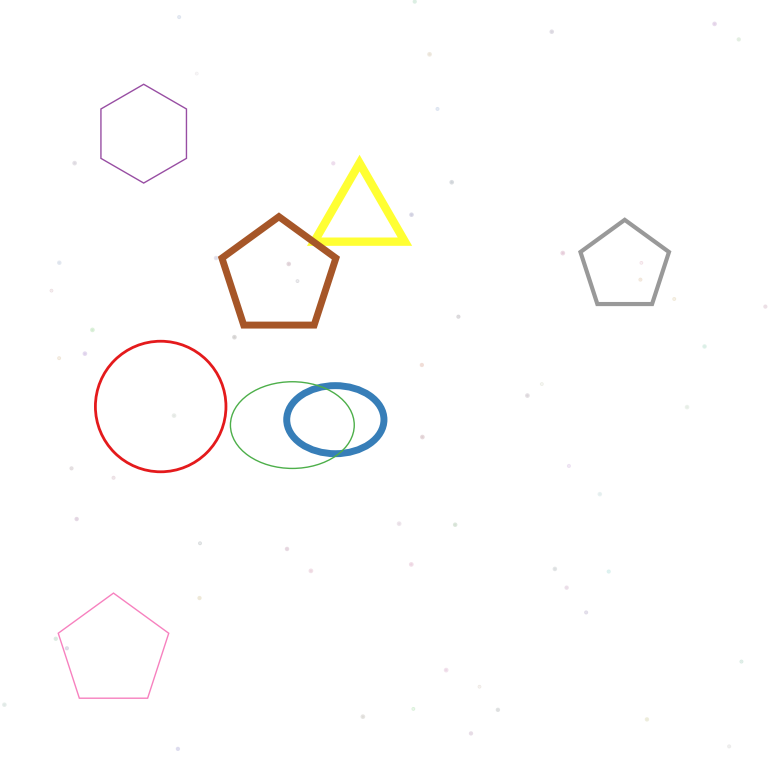[{"shape": "circle", "thickness": 1, "radius": 0.42, "center": [0.209, 0.472]}, {"shape": "oval", "thickness": 2.5, "radius": 0.32, "center": [0.436, 0.455]}, {"shape": "oval", "thickness": 0.5, "radius": 0.4, "center": [0.38, 0.448]}, {"shape": "hexagon", "thickness": 0.5, "radius": 0.32, "center": [0.187, 0.826]}, {"shape": "triangle", "thickness": 3, "radius": 0.34, "center": [0.467, 0.72]}, {"shape": "pentagon", "thickness": 2.5, "radius": 0.39, "center": [0.362, 0.641]}, {"shape": "pentagon", "thickness": 0.5, "radius": 0.38, "center": [0.147, 0.154]}, {"shape": "pentagon", "thickness": 1.5, "radius": 0.3, "center": [0.811, 0.654]}]